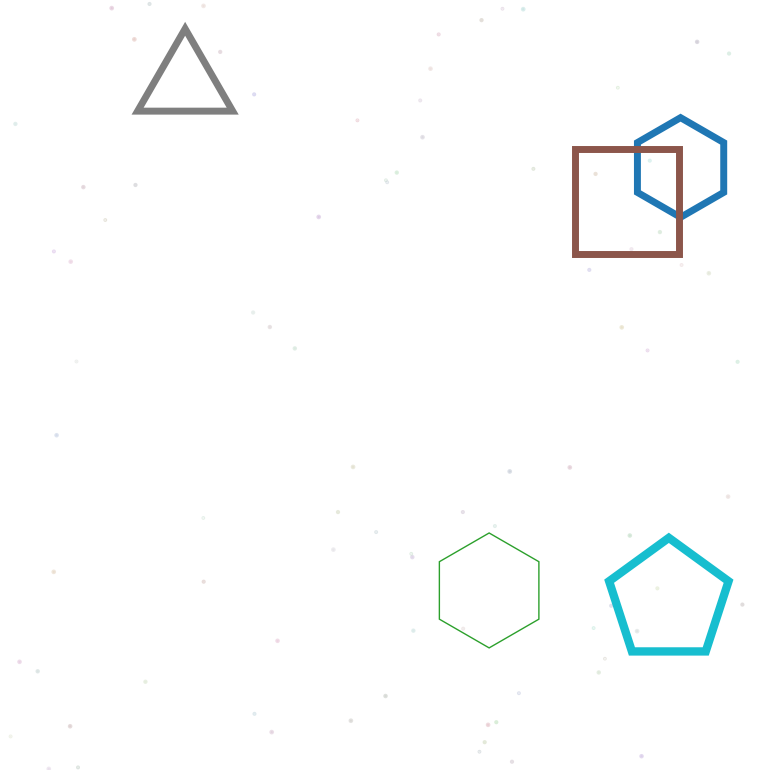[{"shape": "hexagon", "thickness": 2.5, "radius": 0.32, "center": [0.884, 0.782]}, {"shape": "hexagon", "thickness": 0.5, "radius": 0.37, "center": [0.635, 0.233]}, {"shape": "square", "thickness": 2.5, "radius": 0.34, "center": [0.814, 0.738]}, {"shape": "triangle", "thickness": 2.5, "radius": 0.36, "center": [0.24, 0.891]}, {"shape": "pentagon", "thickness": 3, "radius": 0.41, "center": [0.869, 0.22]}]